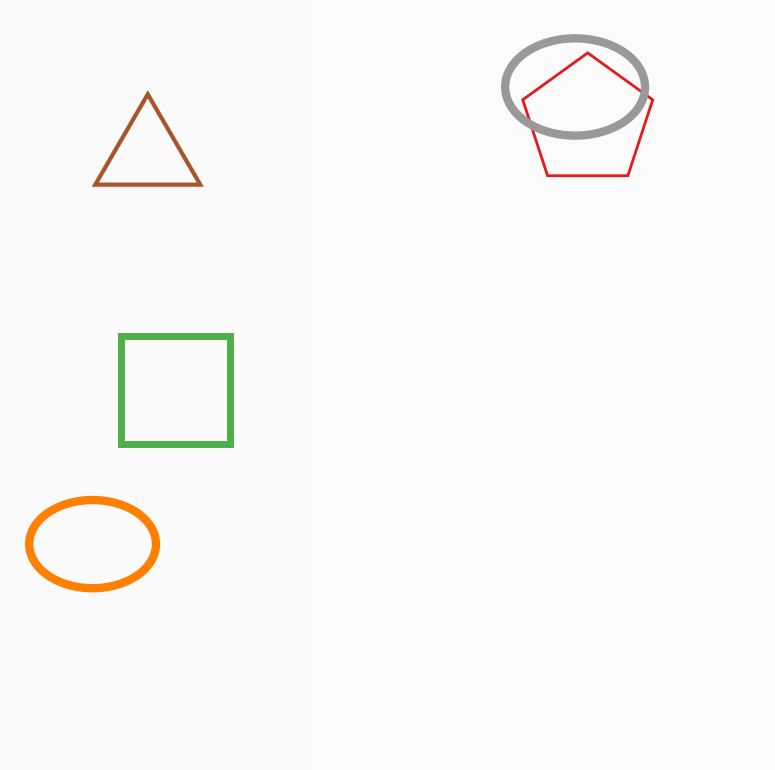[{"shape": "pentagon", "thickness": 1, "radius": 0.44, "center": [0.758, 0.843]}, {"shape": "square", "thickness": 2.5, "radius": 0.35, "center": [0.227, 0.493]}, {"shape": "oval", "thickness": 3, "radius": 0.41, "center": [0.119, 0.293]}, {"shape": "triangle", "thickness": 1.5, "radius": 0.39, "center": [0.191, 0.799]}, {"shape": "oval", "thickness": 3, "radius": 0.45, "center": [0.742, 0.887]}]